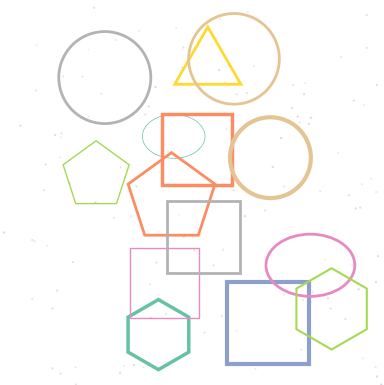[{"shape": "oval", "thickness": 0.5, "radius": 0.41, "center": [0.451, 0.646]}, {"shape": "hexagon", "thickness": 2.5, "radius": 0.45, "center": [0.412, 0.131]}, {"shape": "pentagon", "thickness": 2, "radius": 0.59, "center": [0.446, 0.485]}, {"shape": "square", "thickness": 2.5, "radius": 0.46, "center": [0.512, 0.612]}, {"shape": "square", "thickness": 3, "radius": 0.53, "center": [0.696, 0.161]}, {"shape": "oval", "thickness": 2, "radius": 0.58, "center": [0.806, 0.311]}, {"shape": "square", "thickness": 1, "radius": 0.45, "center": [0.427, 0.265]}, {"shape": "pentagon", "thickness": 1, "radius": 0.45, "center": [0.25, 0.544]}, {"shape": "hexagon", "thickness": 1.5, "radius": 0.53, "center": [0.861, 0.198]}, {"shape": "triangle", "thickness": 2, "radius": 0.5, "center": [0.54, 0.831]}, {"shape": "circle", "thickness": 3, "radius": 0.52, "center": [0.702, 0.59]}, {"shape": "circle", "thickness": 2, "radius": 0.59, "center": [0.608, 0.847]}, {"shape": "square", "thickness": 2, "radius": 0.47, "center": [0.529, 0.384]}, {"shape": "circle", "thickness": 2, "radius": 0.6, "center": [0.272, 0.798]}]